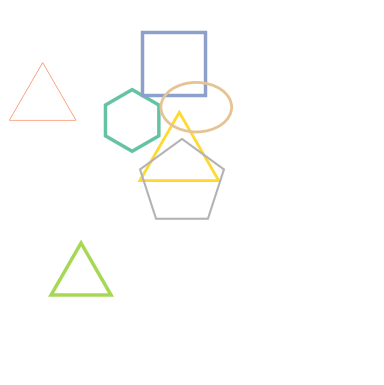[{"shape": "hexagon", "thickness": 2.5, "radius": 0.4, "center": [0.343, 0.687]}, {"shape": "triangle", "thickness": 0.5, "radius": 0.5, "center": [0.111, 0.738]}, {"shape": "square", "thickness": 2.5, "radius": 0.41, "center": [0.451, 0.834]}, {"shape": "triangle", "thickness": 2.5, "radius": 0.45, "center": [0.21, 0.279]}, {"shape": "triangle", "thickness": 2, "radius": 0.59, "center": [0.466, 0.59]}, {"shape": "oval", "thickness": 2, "radius": 0.46, "center": [0.51, 0.722]}, {"shape": "pentagon", "thickness": 1.5, "radius": 0.57, "center": [0.473, 0.525]}]